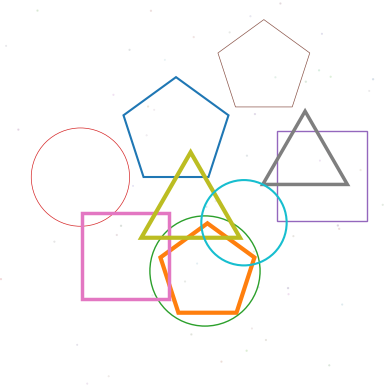[{"shape": "pentagon", "thickness": 1.5, "radius": 0.72, "center": [0.457, 0.656]}, {"shape": "pentagon", "thickness": 3, "radius": 0.64, "center": [0.539, 0.292]}, {"shape": "circle", "thickness": 1, "radius": 0.72, "center": [0.532, 0.296]}, {"shape": "circle", "thickness": 0.5, "radius": 0.64, "center": [0.209, 0.54]}, {"shape": "square", "thickness": 1, "radius": 0.58, "center": [0.836, 0.543]}, {"shape": "pentagon", "thickness": 0.5, "radius": 0.63, "center": [0.685, 0.824]}, {"shape": "square", "thickness": 2.5, "radius": 0.56, "center": [0.326, 0.336]}, {"shape": "triangle", "thickness": 2.5, "radius": 0.63, "center": [0.792, 0.584]}, {"shape": "triangle", "thickness": 3, "radius": 0.74, "center": [0.495, 0.456]}, {"shape": "circle", "thickness": 1.5, "radius": 0.55, "center": [0.634, 0.421]}]